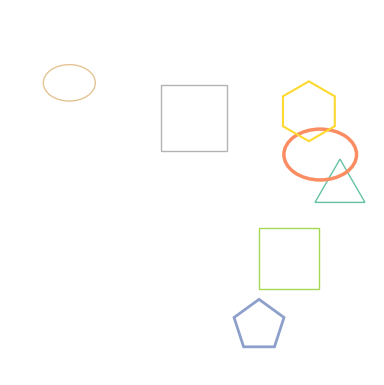[{"shape": "triangle", "thickness": 1, "radius": 0.37, "center": [0.883, 0.512]}, {"shape": "oval", "thickness": 2.5, "radius": 0.47, "center": [0.832, 0.599]}, {"shape": "pentagon", "thickness": 2, "radius": 0.34, "center": [0.673, 0.154]}, {"shape": "square", "thickness": 1, "radius": 0.39, "center": [0.751, 0.328]}, {"shape": "hexagon", "thickness": 1.5, "radius": 0.39, "center": [0.802, 0.711]}, {"shape": "oval", "thickness": 1, "radius": 0.34, "center": [0.18, 0.785]}, {"shape": "square", "thickness": 1, "radius": 0.43, "center": [0.503, 0.694]}]